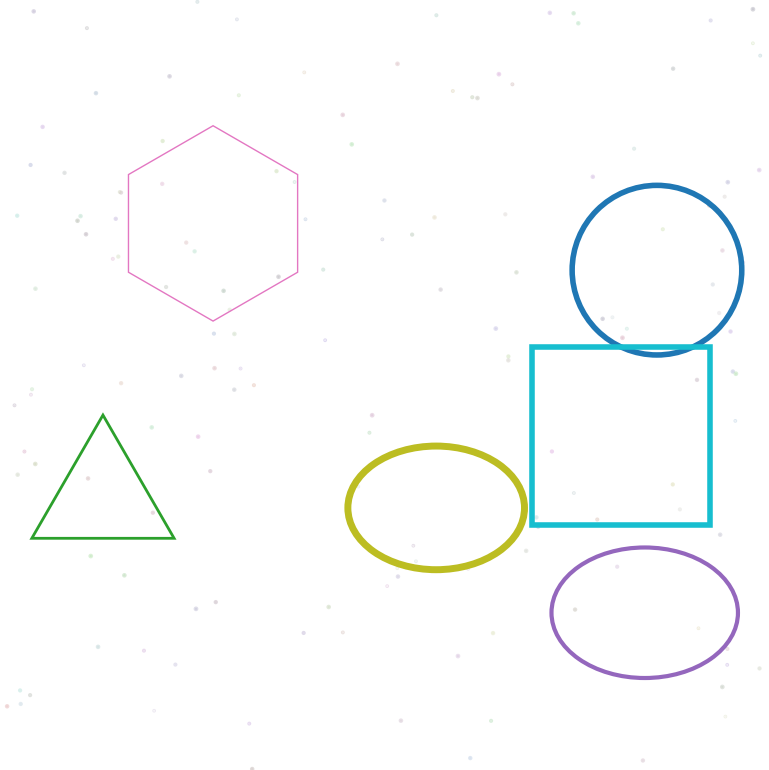[{"shape": "circle", "thickness": 2, "radius": 0.55, "center": [0.853, 0.649]}, {"shape": "triangle", "thickness": 1, "radius": 0.53, "center": [0.134, 0.354]}, {"shape": "oval", "thickness": 1.5, "radius": 0.61, "center": [0.837, 0.204]}, {"shape": "hexagon", "thickness": 0.5, "radius": 0.63, "center": [0.277, 0.71]}, {"shape": "oval", "thickness": 2.5, "radius": 0.57, "center": [0.566, 0.34]}, {"shape": "square", "thickness": 2, "radius": 0.58, "center": [0.807, 0.434]}]